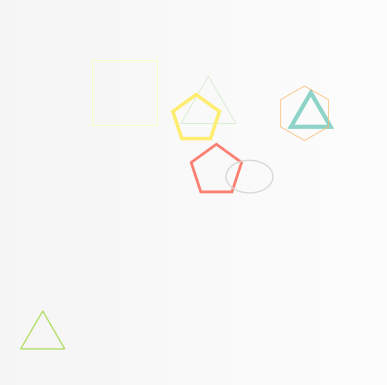[{"shape": "triangle", "thickness": 3, "radius": 0.3, "center": [0.802, 0.7]}, {"shape": "square", "thickness": 0.5, "radius": 0.42, "center": [0.321, 0.759]}, {"shape": "pentagon", "thickness": 2, "radius": 0.34, "center": [0.558, 0.557]}, {"shape": "hexagon", "thickness": 0.5, "radius": 0.35, "center": [0.786, 0.706]}, {"shape": "triangle", "thickness": 1, "radius": 0.33, "center": [0.11, 0.127]}, {"shape": "oval", "thickness": 1, "radius": 0.3, "center": [0.644, 0.541]}, {"shape": "triangle", "thickness": 0.5, "radius": 0.41, "center": [0.538, 0.72]}, {"shape": "pentagon", "thickness": 2.5, "radius": 0.32, "center": [0.506, 0.691]}]